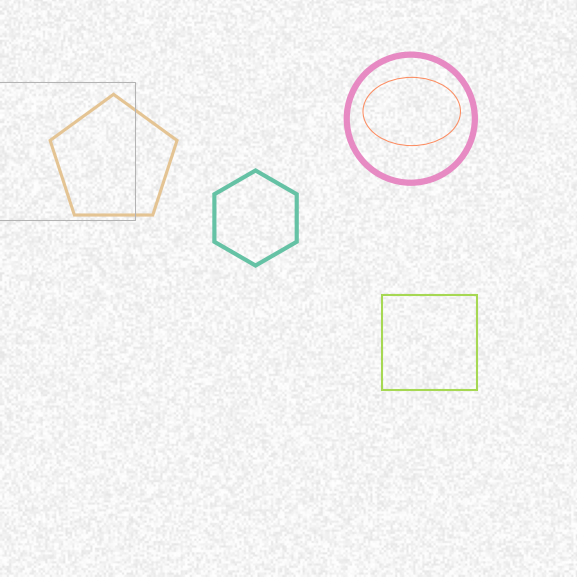[{"shape": "hexagon", "thickness": 2, "radius": 0.41, "center": [0.443, 0.622]}, {"shape": "oval", "thickness": 0.5, "radius": 0.42, "center": [0.713, 0.806]}, {"shape": "circle", "thickness": 3, "radius": 0.55, "center": [0.711, 0.794]}, {"shape": "square", "thickness": 1, "radius": 0.41, "center": [0.744, 0.406]}, {"shape": "pentagon", "thickness": 1.5, "radius": 0.58, "center": [0.197, 0.72]}, {"shape": "square", "thickness": 0.5, "radius": 0.6, "center": [0.114, 0.738]}]